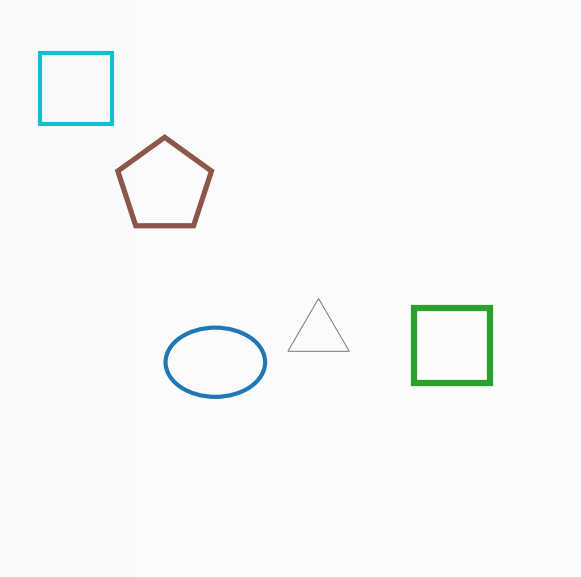[{"shape": "oval", "thickness": 2, "radius": 0.43, "center": [0.37, 0.372]}, {"shape": "square", "thickness": 3, "radius": 0.33, "center": [0.778, 0.401]}, {"shape": "pentagon", "thickness": 2.5, "radius": 0.42, "center": [0.283, 0.677]}, {"shape": "triangle", "thickness": 0.5, "radius": 0.3, "center": [0.548, 0.421]}, {"shape": "square", "thickness": 2, "radius": 0.31, "center": [0.131, 0.845]}]